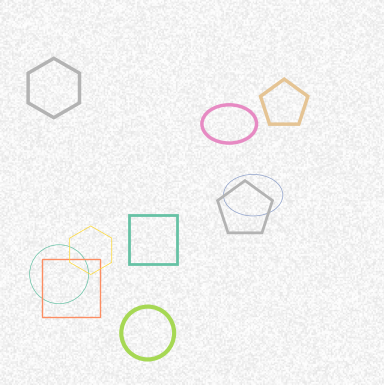[{"shape": "circle", "thickness": 0.5, "radius": 0.38, "center": [0.154, 0.288]}, {"shape": "square", "thickness": 2, "radius": 0.31, "center": [0.397, 0.378]}, {"shape": "square", "thickness": 1, "radius": 0.37, "center": [0.185, 0.252]}, {"shape": "oval", "thickness": 0.5, "radius": 0.39, "center": [0.657, 0.493]}, {"shape": "oval", "thickness": 2.5, "radius": 0.35, "center": [0.595, 0.678]}, {"shape": "circle", "thickness": 3, "radius": 0.34, "center": [0.384, 0.135]}, {"shape": "hexagon", "thickness": 0.5, "radius": 0.32, "center": [0.236, 0.35]}, {"shape": "pentagon", "thickness": 2.5, "radius": 0.32, "center": [0.738, 0.73]}, {"shape": "hexagon", "thickness": 2.5, "radius": 0.39, "center": [0.14, 0.771]}, {"shape": "pentagon", "thickness": 2, "radius": 0.38, "center": [0.636, 0.456]}]